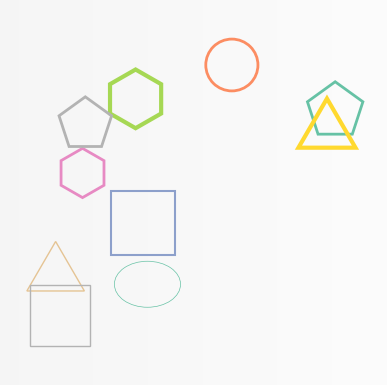[{"shape": "oval", "thickness": 0.5, "radius": 0.43, "center": [0.381, 0.262]}, {"shape": "pentagon", "thickness": 2, "radius": 0.38, "center": [0.865, 0.712]}, {"shape": "circle", "thickness": 2, "radius": 0.34, "center": [0.598, 0.831]}, {"shape": "square", "thickness": 1.5, "radius": 0.42, "center": [0.37, 0.422]}, {"shape": "hexagon", "thickness": 2, "radius": 0.32, "center": [0.213, 0.551]}, {"shape": "hexagon", "thickness": 3, "radius": 0.38, "center": [0.35, 0.743]}, {"shape": "triangle", "thickness": 3, "radius": 0.43, "center": [0.844, 0.659]}, {"shape": "triangle", "thickness": 1, "radius": 0.43, "center": [0.144, 0.287]}, {"shape": "square", "thickness": 1, "radius": 0.39, "center": [0.155, 0.18]}, {"shape": "pentagon", "thickness": 2, "radius": 0.36, "center": [0.22, 0.677]}]